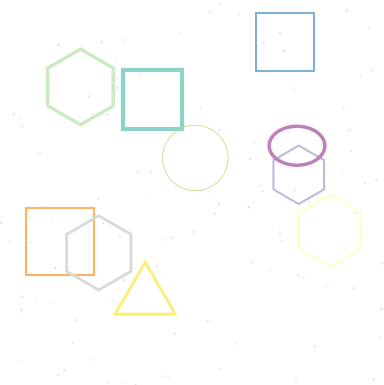[{"shape": "square", "thickness": 3, "radius": 0.38, "center": [0.396, 0.741]}, {"shape": "hexagon", "thickness": 1, "radius": 0.47, "center": [0.857, 0.401]}, {"shape": "hexagon", "thickness": 1.5, "radius": 0.38, "center": [0.776, 0.546]}, {"shape": "square", "thickness": 1.5, "radius": 0.37, "center": [0.74, 0.891]}, {"shape": "square", "thickness": 1.5, "radius": 0.44, "center": [0.156, 0.372]}, {"shape": "circle", "thickness": 0.5, "radius": 0.43, "center": [0.507, 0.59]}, {"shape": "hexagon", "thickness": 2, "radius": 0.48, "center": [0.257, 0.343]}, {"shape": "oval", "thickness": 2.5, "radius": 0.36, "center": [0.771, 0.621]}, {"shape": "hexagon", "thickness": 2.5, "radius": 0.49, "center": [0.209, 0.774]}, {"shape": "triangle", "thickness": 2, "radius": 0.45, "center": [0.377, 0.229]}]